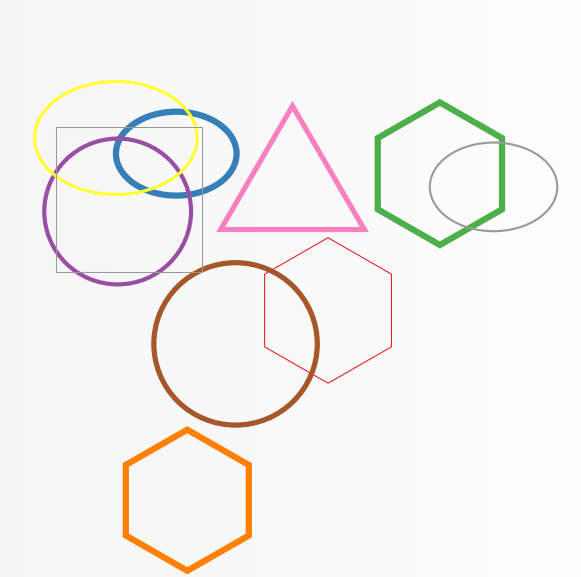[{"shape": "hexagon", "thickness": 0.5, "radius": 0.63, "center": [0.564, 0.462]}, {"shape": "oval", "thickness": 3, "radius": 0.52, "center": [0.303, 0.733]}, {"shape": "hexagon", "thickness": 3, "radius": 0.62, "center": [0.757, 0.698]}, {"shape": "circle", "thickness": 2, "radius": 0.63, "center": [0.202, 0.633]}, {"shape": "hexagon", "thickness": 3, "radius": 0.61, "center": [0.322, 0.133]}, {"shape": "oval", "thickness": 1.5, "radius": 0.7, "center": [0.199, 0.76]}, {"shape": "circle", "thickness": 2.5, "radius": 0.7, "center": [0.405, 0.404]}, {"shape": "triangle", "thickness": 2.5, "radius": 0.71, "center": [0.503, 0.673]}, {"shape": "oval", "thickness": 1, "radius": 0.55, "center": [0.849, 0.676]}, {"shape": "square", "thickness": 0.5, "radius": 0.62, "center": [0.222, 0.654]}]